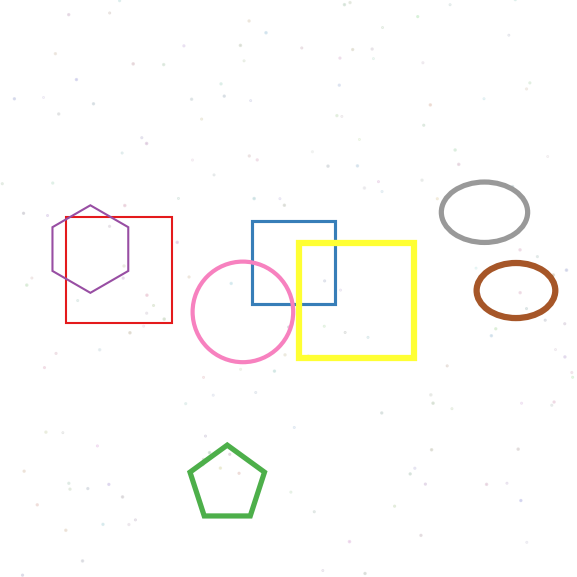[{"shape": "square", "thickness": 1, "radius": 0.46, "center": [0.206, 0.531]}, {"shape": "square", "thickness": 1.5, "radius": 0.36, "center": [0.508, 0.545]}, {"shape": "pentagon", "thickness": 2.5, "radius": 0.34, "center": [0.394, 0.161]}, {"shape": "hexagon", "thickness": 1, "radius": 0.38, "center": [0.156, 0.568]}, {"shape": "square", "thickness": 3, "radius": 0.5, "center": [0.617, 0.479]}, {"shape": "oval", "thickness": 3, "radius": 0.34, "center": [0.893, 0.496]}, {"shape": "circle", "thickness": 2, "radius": 0.44, "center": [0.421, 0.459]}, {"shape": "oval", "thickness": 2.5, "radius": 0.37, "center": [0.839, 0.632]}]